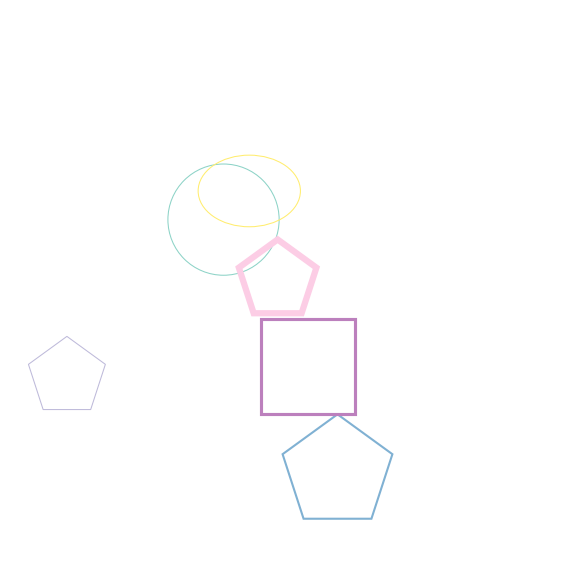[{"shape": "circle", "thickness": 0.5, "radius": 0.48, "center": [0.387, 0.619]}, {"shape": "pentagon", "thickness": 0.5, "radius": 0.35, "center": [0.116, 0.347]}, {"shape": "pentagon", "thickness": 1, "radius": 0.5, "center": [0.584, 0.182]}, {"shape": "pentagon", "thickness": 3, "radius": 0.35, "center": [0.481, 0.514]}, {"shape": "square", "thickness": 1.5, "radius": 0.41, "center": [0.533, 0.365]}, {"shape": "oval", "thickness": 0.5, "radius": 0.44, "center": [0.432, 0.668]}]